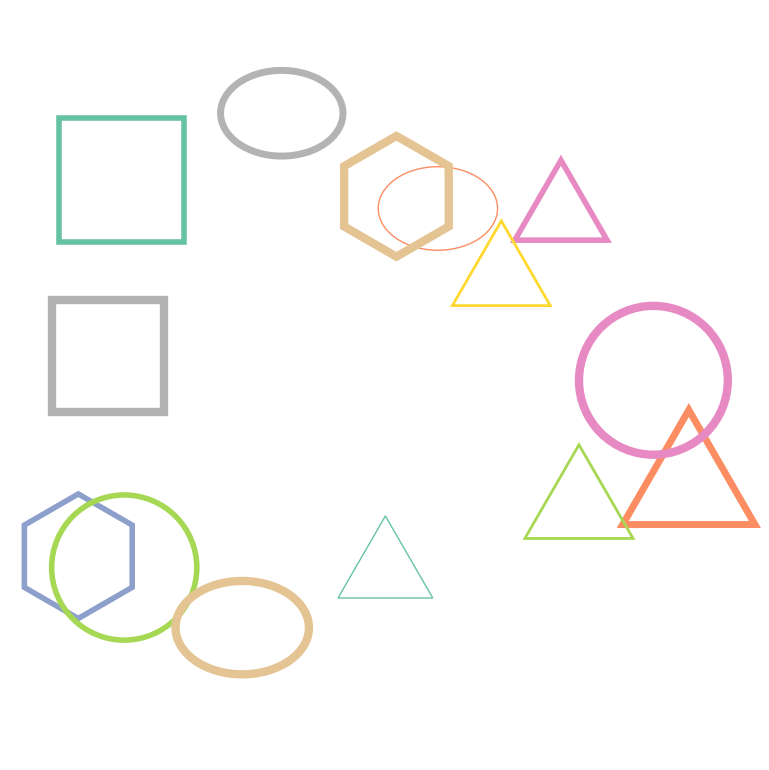[{"shape": "square", "thickness": 2, "radius": 0.4, "center": [0.158, 0.766]}, {"shape": "triangle", "thickness": 0.5, "radius": 0.36, "center": [0.501, 0.259]}, {"shape": "triangle", "thickness": 2.5, "radius": 0.5, "center": [0.895, 0.368]}, {"shape": "oval", "thickness": 0.5, "radius": 0.39, "center": [0.569, 0.729]}, {"shape": "hexagon", "thickness": 2, "radius": 0.4, "center": [0.102, 0.278]}, {"shape": "triangle", "thickness": 2, "radius": 0.35, "center": [0.729, 0.723]}, {"shape": "circle", "thickness": 3, "radius": 0.48, "center": [0.849, 0.506]}, {"shape": "circle", "thickness": 2, "radius": 0.47, "center": [0.161, 0.263]}, {"shape": "triangle", "thickness": 1, "radius": 0.41, "center": [0.752, 0.341]}, {"shape": "triangle", "thickness": 1, "radius": 0.37, "center": [0.651, 0.64]}, {"shape": "oval", "thickness": 3, "radius": 0.43, "center": [0.315, 0.185]}, {"shape": "hexagon", "thickness": 3, "radius": 0.39, "center": [0.515, 0.745]}, {"shape": "oval", "thickness": 2.5, "radius": 0.4, "center": [0.366, 0.853]}, {"shape": "square", "thickness": 3, "radius": 0.36, "center": [0.14, 0.537]}]